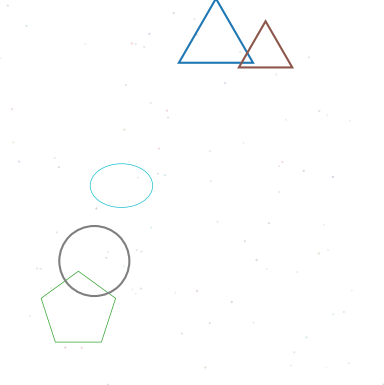[{"shape": "triangle", "thickness": 1.5, "radius": 0.56, "center": [0.561, 0.893]}, {"shape": "pentagon", "thickness": 0.5, "radius": 0.51, "center": [0.204, 0.194]}, {"shape": "triangle", "thickness": 1.5, "radius": 0.4, "center": [0.69, 0.865]}, {"shape": "circle", "thickness": 1.5, "radius": 0.45, "center": [0.245, 0.322]}, {"shape": "oval", "thickness": 0.5, "radius": 0.41, "center": [0.315, 0.518]}]